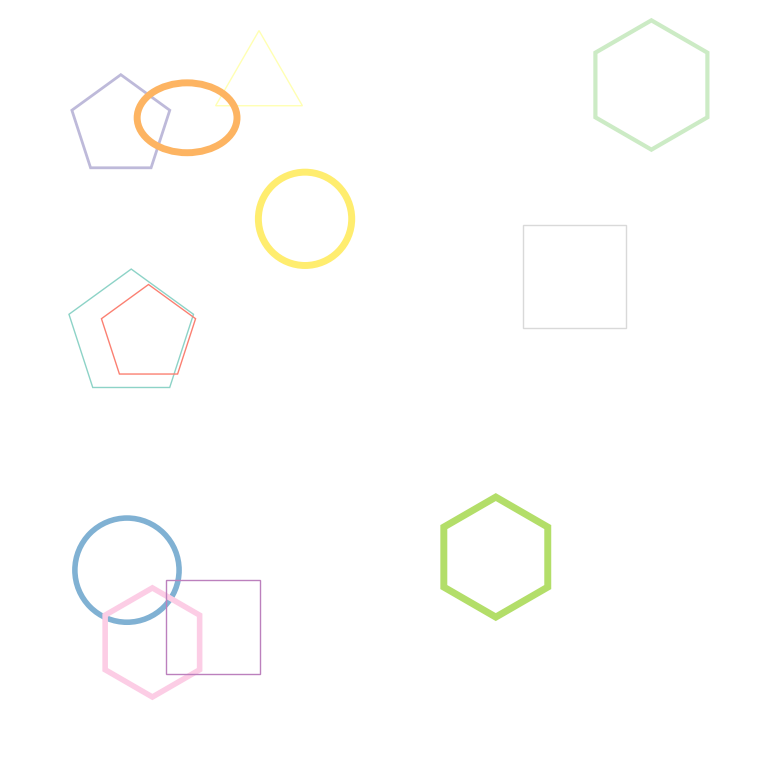[{"shape": "pentagon", "thickness": 0.5, "radius": 0.43, "center": [0.17, 0.566]}, {"shape": "triangle", "thickness": 0.5, "radius": 0.33, "center": [0.336, 0.895]}, {"shape": "pentagon", "thickness": 1, "radius": 0.33, "center": [0.157, 0.836]}, {"shape": "pentagon", "thickness": 0.5, "radius": 0.32, "center": [0.193, 0.566]}, {"shape": "circle", "thickness": 2, "radius": 0.34, "center": [0.165, 0.26]}, {"shape": "oval", "thickness": 2.5, "radius": 0.32, "center": [0.243, 0.847]}, {"shape": "hexagon", "thickness": 2.5, "radius": 0.39, "center": [0.644, 0.277]}, {"shape": "hexagon", "thickness": 2, "radius": 0.35, "center": [0.198, 0.166]}, {"shape": "square", "thickness": 0.5, "radius": 0.33, "center": [0.745, 0.641]}, {"shape": "square", "thickness": 0.5, "radius": 0.31, "center": [0.277, 0.185]}, {"shape": "hexagon", "thickness": 1.5, "radius": 0.42, "center": [0.846, 0.89]}, {"shape": "circle", "thickness": 2.5, "radius": 0.3, "center": [0.396, 0.716]}]